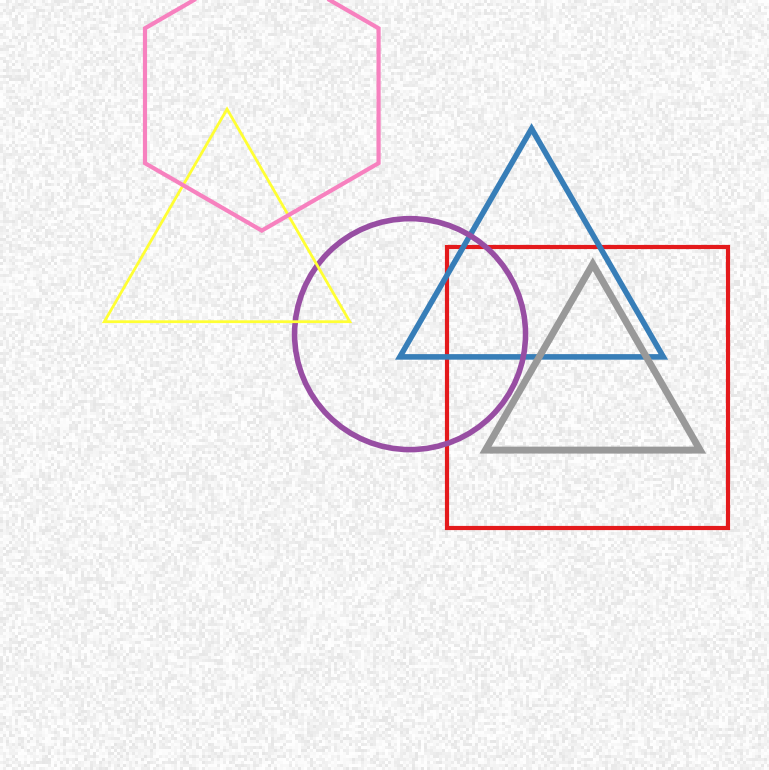[{"shape": "square", "thickness": 1.5, "radius": 0.91, "center": [0.763, 0.497]}, {"shape": "triangle", "thickness": 2, "radius": 0.99, "center": [0.69, 0.635]}, {"shape": "circle", "thickness": 2, "radius": 0.75, "center": [0.533, 0.566]}, {"shape": "triangle", "thickness": 1, "radius": 0.92, "center": [0.295, 0.674]}, {"shape": "hexagon", "thickness": 1.5, "radius": 0.88, "center": [0.34, 0.876]}, {"shape": "triangle", "thickness": 2.5, "radius": 0.8, "center": [0.77, 0.496]}]